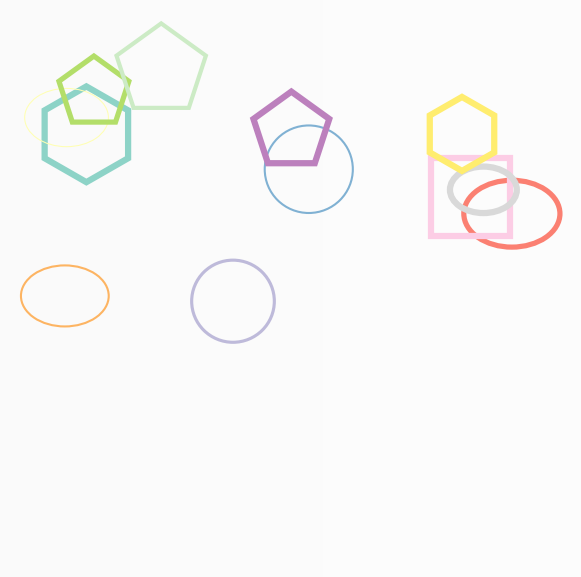[{"shape": "hexagon", "thickness": 3, "radius": 0.41, "center": [0.149, 0.767]}, {"shape": "oval", "thickness": 0.5, "radius": 0.36, "center": [0.114, 0.796]}, {"shape": "circle", "thickness": 1.5, "radius": 0.36, "center": [0.401, 0.478]}, {"shape": "oval", "thickness": 2.5, "radius": 0.41, "center": [0.881, 0.629]}, {"shape": "circle", "thickness": 1, "radius": 0.38, "center": [0.531, 0.706]}, {"shape": "oval", "thickness": 1, "radius": 0.38, "center": [0.112, 0.487]}, {"shape": "pentagon", "thickness": 2.5, "radius": 0.32, "center": [0.162, 0.839]}, {"shape": "square", "thickness": 3, "radius": 0.34, "center": [0.809, 0.658]}, {"shape": "oval", "thickness": 3, "radius": 0.29, "center": [0.832, 0.67]}, {"shape": "pentagon", "thickness": 3, "radius": 0.34, "center": [0.501, 0.772]}, {"shape": "pentagon", "thickness": 2, "radius": 0.4, "center": [0.277, 0.878]}, {"shape": "hexagon", "thickness": 3, "radius": 0.32, "center": [0.795, 0.767]}]